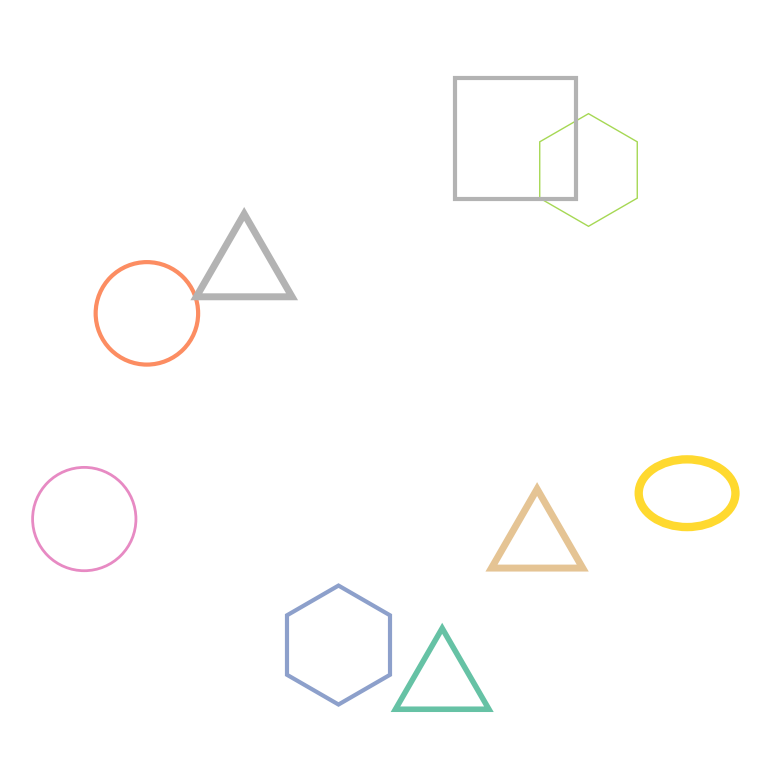[{"shape": "triangle", "thickness": 2, "radius": 0.35, "center": [0.574, 0.114]}, {"shape": "circle", "thickness": 1.5, "radius": 0.33, "center": [0.191, 0.593]}, {"shape": "hexagon", "thickness": 1.5, "radius": 0.39, "center": [0.44, 0.162]}, {"shape": "circle", "thickness": 1, "radius": 0.34, "center": [0.109, 0.326]}, {"shape": "hexagon", "thickness": 0.5, "radius": 0.37, "center": [0.764, 0.779]}, {"shape": "oval", "thickness": 3, "radius": 0.31, "center": [0.892, 0.359]}, {"shape": "triangle", "thickness": 2.5, "radius": 0.34, "center": [0.698, 0.296]}, {"shape": "triangle", "thickness": 2.5, "radius": 0.36, "center": [0.317, 0.65]}, {"shape": "square", "thickness": 1.5, "radius": 0.39, "center": [0.669, 0.82]}]